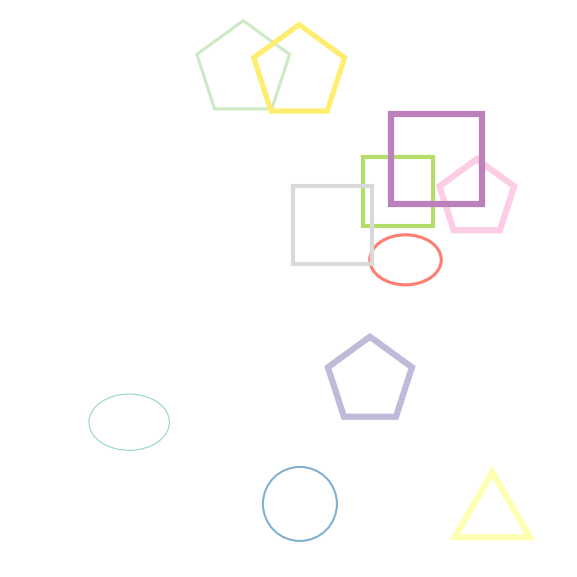[{"shape": "oval", "thickness": 0.5, "radius": 0.35, "center": [0.224, 0.268]}, {"shape": "triangle", "thickness": 3, "radius": 0.38, "center": [0.853, 0.106]}, {"shape": "pentagon", "thickness": 3, "radius": 0.38, "center": [0.641, 0.339]}, {"shape": "oval", "thickness": 1.5, "radius": 0.31, "center": [0.702, 0.549]}, {"shape": "circle", "thickness": 1, "radius": 0.32, "center": [0.519, 0.127]}, {"shape": "square", "thickness": 2, "radius": 0.3, "center": [0.689, 0.667]}, {"shape": "pentagon", "thickness": 3, "radius": 0.34, "center": [0.826, 0.655]}, {"shape": "square", "thickness": 2, "radius": 0.34, "center": [0.576, 0.61]}, {"shape": "square", "thickness": 3, "radius": 0.39, "center": [0.756, 0.724]}, {"shape": "pentagon", "thickness": 1.5, "radius": 0.42, "center": [0.421, 0.879]}, {"shape": "pentagon", "thickness": 2.5, "radius": 0.41, "center": [0.518, 0.874]}]